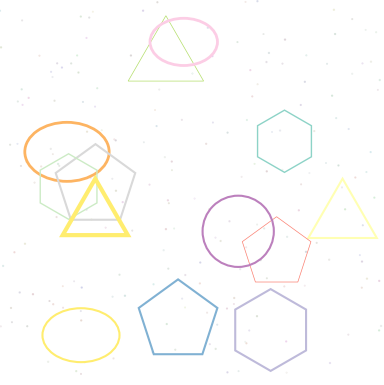[{"shape": "hexagon", "thickness": 1, "radius": 0.4, "center": [0.739, 0.633]}, {"shape": "triangle", "thickness": 1.5, "radius": 0.51, "center": [0.89, 0.433]}, {"shape": "hexagon", "thickness": 1.5, "radius": 0.53, "center": [0.703, 0.143]}, {"shape": "pentagon", "thickness": 0.5, "radius": 0.47, "center": [0.718, 0.343]}, {"shape": "pentagon", "thickness": 1.5, "radius": 0.54, "center": [0.463, 0.167]}, {"shape": "oval", "thickness": 2, "radius": 0.55, "center": [0.174, 0.606]}, {"shape": "triangle", "thickness": 0.5, "radius": 0.57, "center": [0.431, 0.846]}, {"shape": "oval", "thickness": 2, "radius": 0.44, "center": [0.477, 0.891]}, {"shape": "pentagon", "thickness": 1.5, "radius": 0.54, "center": [0.248, 0.517]}, {"shape": "circle", "thickness": 1.5, "radius": 0.46, "center": [0.619, 0.399]}, {"shape": "hexagon", "thickness": 1, "radius": 0.43, "center": [0.178, 0.516]}, {"shape": "triangle", "thickness": 3, "radius": 0.49, "center": [0.247, 0.438]}, {"shape": "oval", "thickness": 1.5, "radius": 0.5, "center": [0.21, 0.129]}]